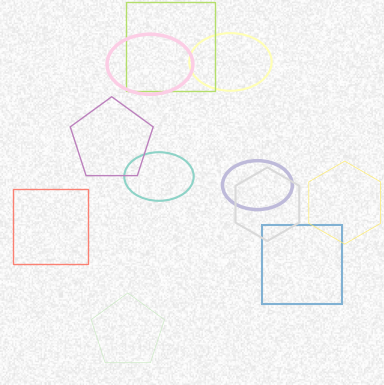[{"shape": "oval", "thickness": 1.5, "radius": 0.45, "center": [0.413, 0.542]}, {"shape": "oval", "thickness": 1.5, "radius": 0.53, "center": [0.599, 0.839]}, {"shape": "oval", "thickness": 2.5, "radius": 0.45, "center": [0.669, 0.519]}, {"shape": "square", "thickness": 1, "radius": 0.49, "center": [0.132, 0.411]}, {"shape": "square", "thickness": 1.5, "radius": 0.51, "center": [0.785, 0.314]}, {"shape": "square", "thickness": 1, "radius": 0.58, "center": [0.443, 0.879]}, {"shape": "oval", "thickness": 2.5, "radius": 0.56, "center": [0.39, 0.833]}, {"shape": "hexagon", "thickness": 1.5, "radius": 0.48, "center": [0.694, 0.47]}, {"shape": "pentagon", "thickness": 1, "radius": 0.57, "center": [0.29, 0.635]}, {"shape": "pentagon", "thickness": 0.5, "radius": 0.5, "center": [0.332, 0.139]}, {"shape": "hexagon", "thickness": 0.5, "radius": 0.54, "center": [0.895, 0.474]}]